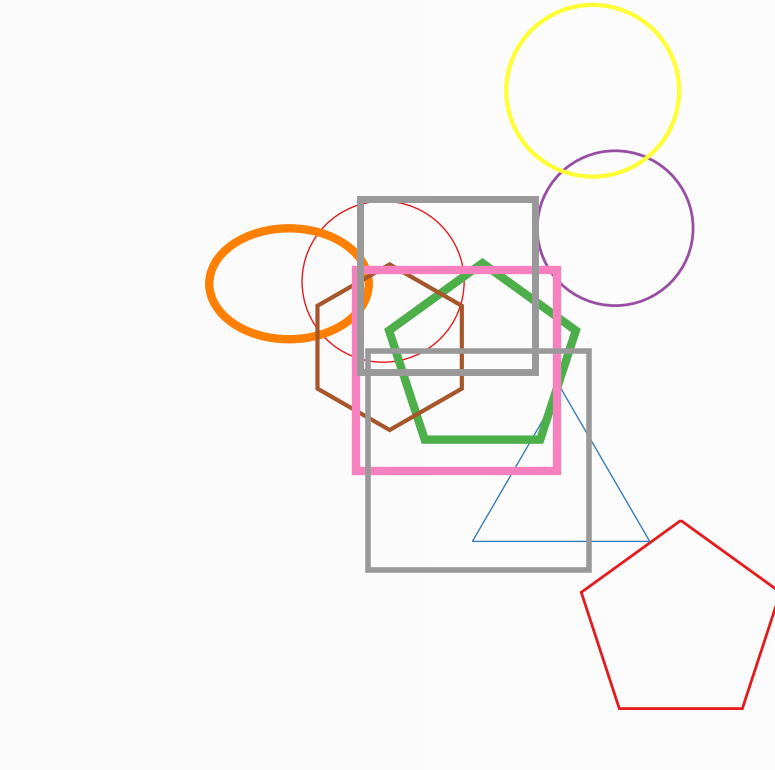[{"shape": "pentagon", "thickness": 1, "radius": 0.68, "center": [0.879, 0.189]}, {"shape": "circle", "thickness": 0.5, "radius": 0.52, "center": [0.494, 0.634]}, {"shape": "triangle", "thickness": 0.5, "radius": 0.66, "center": [0.724, 0.363]}, {"shape": "pentagon", "thickness": 3, "radius": 0.63, "center": [0.623, 0.532]}, {"shape": "circle", "thickness": 1, "radius": 0.5, "center": [0.794, 0.704]}, {"shape": "oval", "thickness": 3, "radius": 0.51, "center": [0.373, 0.631]}, {"shape": "circle", "thickness": 1.5, "radius": 0.56, "center": [0.765, 0.882]}, {"shape": "hexagon", "thickness": 1.5, "radius": 0.54, "center": [0.503, 0.549]}, {"shape": "square", "thickness": 3, "radius": 0.65, "center": [0.589, 0.519]}, {"shape": "square", "thickness": 2.5, "radius": 0.56, "center": [0.577, 0.629]}, {"shape": "square", "thickness": 2, "radius": 0.71, "center": [0.617, 0.402]}]